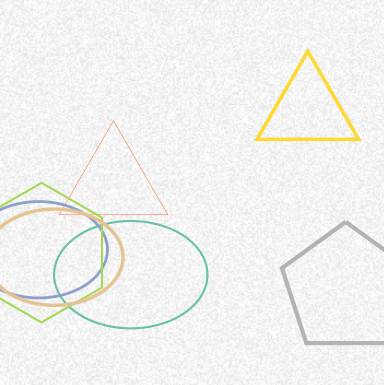[{"shape": "oval", "thickness": 1.5, "radius": 1.0, "center": [0.34, 0.287]}, {"shape": "triangle", "thickness": 0.5, "radius": 0.81, "center": [0.295, 0.524]}, {"shape": "oval", "thickness": 2, "radius": 0.89, "center": [0.1, 0.351]}, {"shape": "hexagon", "thickness": 1.5, "radius": 0.91, "center": [0.108, 0.344]}, {"shape": "triangle", "thickness": 2.5, "radius": 0.76, "center": [0.8, 0.714]}, {"shape": "oval", "thickness": 2.5, "radius": 0.89, "center": [0.141, 0.332]}, {"shape": "pentagon", "thickness": 3, "radius": 0.87, "center": [0.898, 0.25]}]